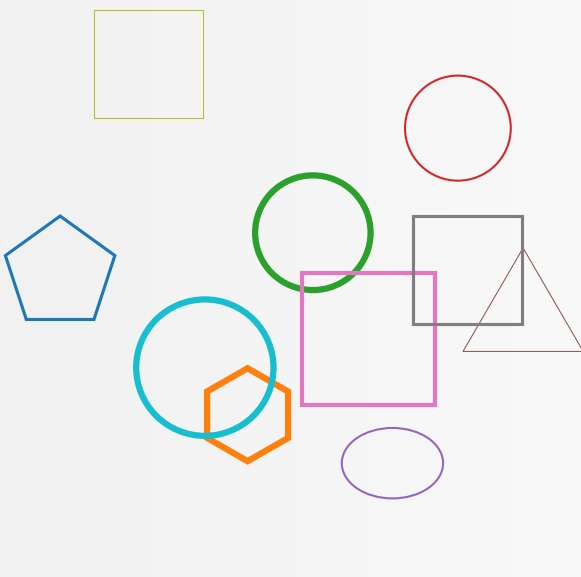[{"shape": "pentagon", "thickness": 1.5, "radius": 0.49, "center": [0.103, 0.526]}, {"shape": "hexagon", "thickness": 3, "radius": 0.4, "center": [0.426, 0.281]}, {"shape": "circle", "thickness": 3, "radius": 0.5, "center": [0.538, 0.596]}, {"shape": "circle", "thickness": 1, "radius": 0.45, "center": [0.788, 0.777]}, {"shape": "oval", "thickness": 1, "radius": 0.44, "center": [0.675, 0.197]}, {"shape": "triangle", "thickness": 0.5, "radius": 0.6, "center": [0.9, 0.45]}, {"shape": "square", "thickness": 2, "radius": 0.57, "center": [0.634, 0.412]}, {"shape": "square", "thickness": 1.5, "radius": 0.47, "center": [0.804, 0.532]}, {"shape": "square", "thickness": 0.5, "radius": 0.47, "center": [0.255, 0.888]}, {"shape": "circle", "thickness": 3, "radius": 0.59, "center": [0.352, 0.363]}]